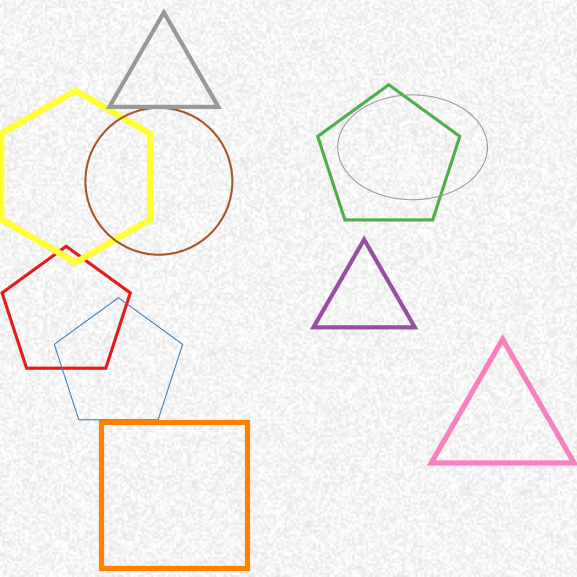[{"shape": "pentagon", "thickness": 1.5, "radius": 0.58, "center": [0.115, 0.456]}, {"shape": "pentagon", "thickness": 0.5, "radius": 0.58, "center": [0.205, 0.367]}, {"shape": "pentagon", "thickness": 1.5, "radius": 0.65, "center": [0.673, 0.723]}, {"shape": "triangle", "thickness": 2, "radius": 0.51, "center": [0.631, 0.483]}, {"shape": "square", "thickness": 2.5, "radius": 0.63, "center": [0.301, 0.142]}, {"shape": "hexagon", "thickness": 3, "radius": 0.74, "center": [0.131, 0.694]}, {"shape": "circle", "thickness": 1, "radius": 0.64, "center": [0.275, 0.685]}, {"shape": "triangle", "thickness": 2.5, "radius": 0.71, "center": [0.87, 0.269]}, {"shape": "triangle", "thickness": 2, "radius": 0.54, "center": [0.284, 0.869]}, {"shape": "oval", "thickness": 0.5, "radius": 0.65, "center": [0.714, 0.744]}]